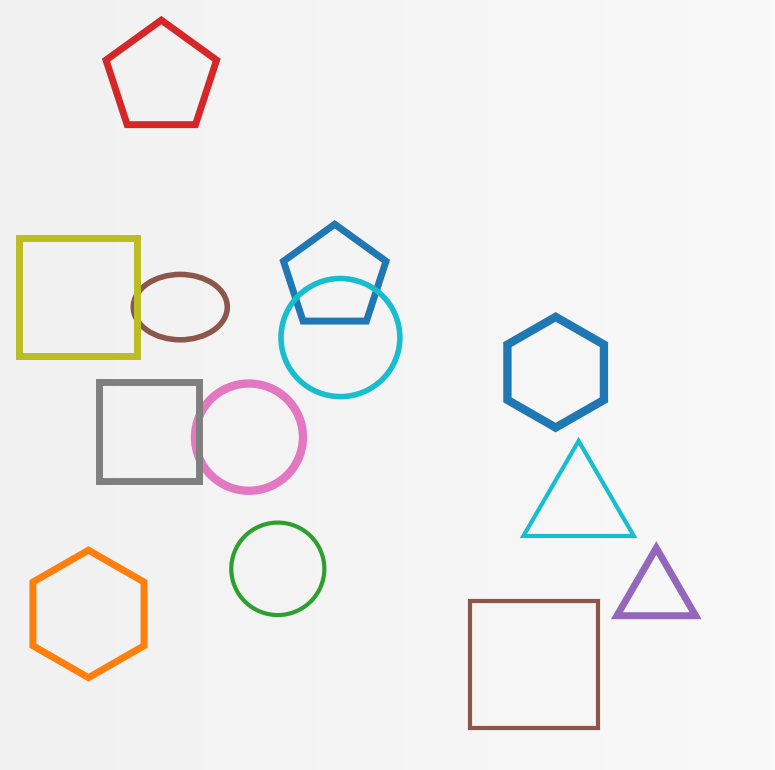[{"shape": "hexagon", "thickness": 3, "radius": 0.36, "center": [0.717, 0.517]}, {"shape": "pentagon", "thickness": 2.5, "radius": 0.35, "center": [0.432, 0.639]}, {"shape": "hexagon", "thickness": 2.5, "radius": 0.41, "center": [0.114, 0.203]}, {"shape": "circle", "thickness": 1.5, "radius": 0.3, "center": [0.358, 0.261]}, {"shape": "pentagon", "thickness": 2.5, "radius": 0.38, "center": [0.208, 0.899]}, {"shape": "triangle", "thickness": 2.5, "radius": 0.29, "center": [0.847, 0.23]}, {"shape": "oval", "thickness": 2, "radius": 0.3, "center": [0.233, 0.601]}, {"shape": "square", "thickness": 1.5, "radius": 0.41, "center": [0.689, 0.137]}, {"shape": "circle", "thickness": 3, "radius": 0.35, "center": [0.321, 0.432]}, {"shape": "square", "thickness": 2.5, "radius": 0.32, "center": [0.192, 0.44]}, {"shape": "square", "thickness": 2.5, "radius": 0.38, "center": [0.1, 0.615]}, {"shape": "circle", "thickness": 2, "radius": 0.38, "center": [0.439, 0.562]}, {"shape": "triangle", "thickness": 1.5, "radius": 0.41, "center": [0.747, 0.345]}]